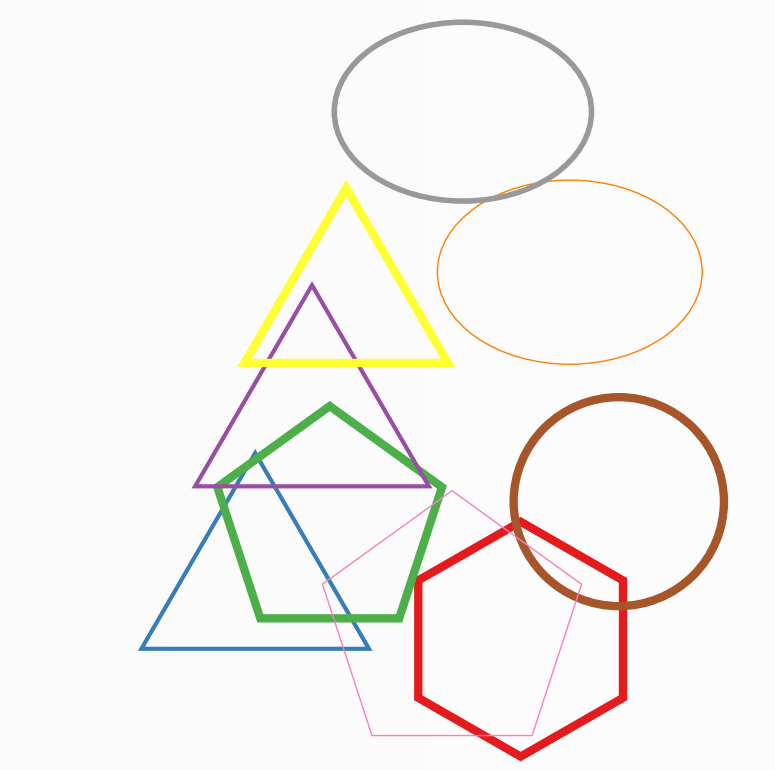[{"shape": "hexagon", "thickness": 3, "radius": 0.76, "center": [0.672, 0.17]}, {"shape": "triangle", "thickness": 1.5, "radius": 0.85, "center": [0.329, 0.242]}, {"shape": "pentagon", "thickness": 3, "radius": 0.76, "center": [0.425, 0.32]}, {"shape": "triangle", "thickness": 1.5, "radius": 0.87, "center": [0.403, 0.455]}, {"shape": "oval", "thickness": 0.5, "radius": 0.85, "center": [0.735, 0.647]}, {"shape": "triangle", "thickness": 3, "radius": 0.76, "center": [0.447, 0.604]}, {"shape": "circle", "thickness": 3, "radius": 0.68, "center": [0.798, 0.349]}, {"shape": "pentagon", "thickness": 0.5, "radius": 0.88, "center": [0.583, 0.187]}, {"shape": "oval", "thickness": 2, "radius": 0.83, "center": [0.597, 0.855]}]